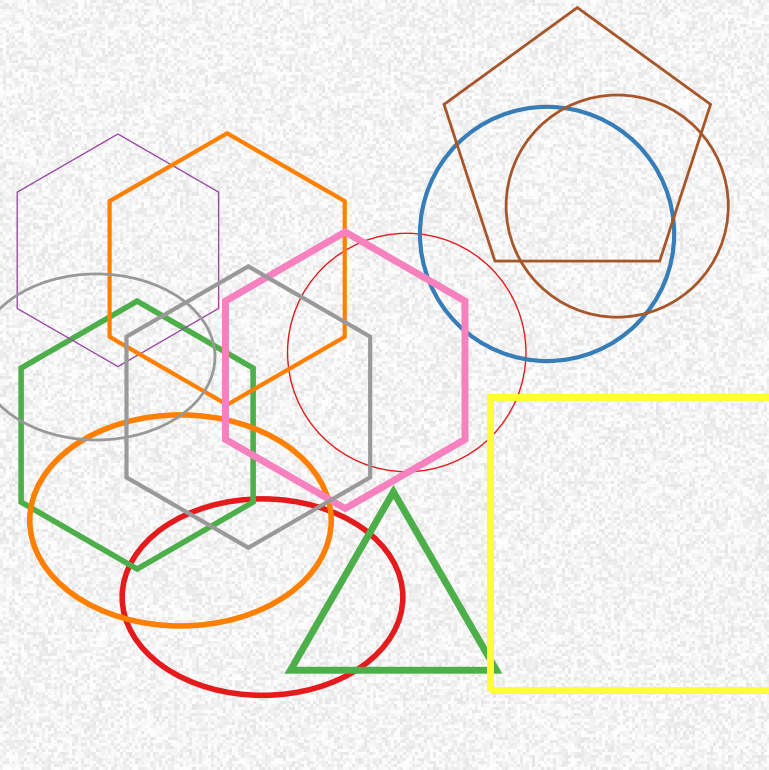[{"shape": "circle", "thickness": 0.5, "radius": 0.77, "center": [0.528, 0.542]}, {"shape": "oval", "thickness": 2, "radius": 0.91, "center": [0.341, 0.225]}, {"shape": "circle", "thickness": 1.5, "radius": 0.83, "center": [0.71, 0.696]}, {"shape": "triangle", "thickness": 2.5, "radius": 0.77, "center": [0.511, 0.207]}, {"shape": "hexagon", "thickness": 2, "radius": 0.87, "center": [0.178, 0.435]}, {"shape": "hexagon", "thickness": 0.5, "radius": 0.76, "center": [0.153, 0.675]}, {"shape": "oval", "thickness": 2, "radius": 0.98, "center": [0.234, 0.324]}, {"shape": "hexagon", "thickness": 1.5, "radius": 0.88, "center": [0.295, 0.651]}, {"shape": "square", "thickness": 2.5, "radius": 0.95, "center": [0.826, 0.294]}, {"shape": "circle", "thickness": 1, "radius": 0.72, "center": [0.802, 0.732]}, {"shape": "pentagon", "thickness": 1, "radius": 0.91, "center": [0.75, 0.808]}, {"shape": "hexagon", "thickness": 2.5, "radius": 0.9, "center": [0.448, 0.519]}, {"shape": "hexagon", "thickness": 1.5, "radius": 0.91, "center": [0.323, 0.471]}, {"shape": "oval", "thickness": 1, "radius": 0.77, "center": [0.125, 0.536]}]